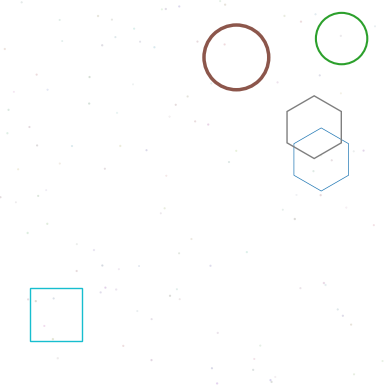[{"shape": "hexagon", "thickness": 0.5, "radius": 0.41, "center": [0.834, 0.586]}, {"shape": "circle", "thickness": 1.5, "radius": 0.33, "center": [0.887, 0.9]}, {"shape": "circle", "thickness": 2.5, "radius": 0.42, "center": [0.614, 0.851]}, {"shape": "hexagon", "thickness": 1, "radius": 0.41, "center": [0.816, 0.67]}, {"shape": "square", "thickness": 1, "radius": 0.34, "center": [0.146, 0.183]}]